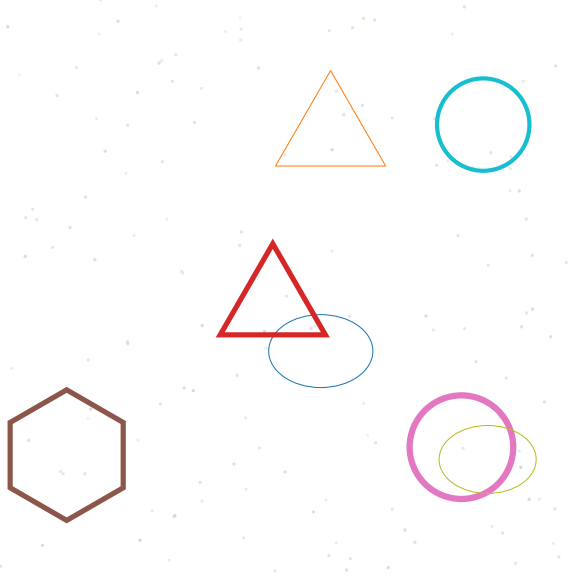[{"shape": "oval", "thickness": 0.5, "radius": 0.45, "center": [0.555, 0.391]}, {"shape": "triangle", "thickness": 0.5, "radius": 0.55, "center": [0.572, 0.767]}, {"shape": "triangle", "thickness": 2.5, "radius": 0.53, "center": [0.472, 0.472]}, {"shape": "hexagon", "thickness": 2.5, "radius": 0.57, "center": [0.115, 0.211]}, {"shape": "circle", "thickness": 3, "radius": 0.45, "center": [0.799, 0.225]}, {"shape": "oval", "thickness": 0.5, "radius": 0.42, "center": [0.844, 0.204]}, {"shape": "circle", "thickness": 2, "radius": 0.4, "center": [0.837, 0.783]}]